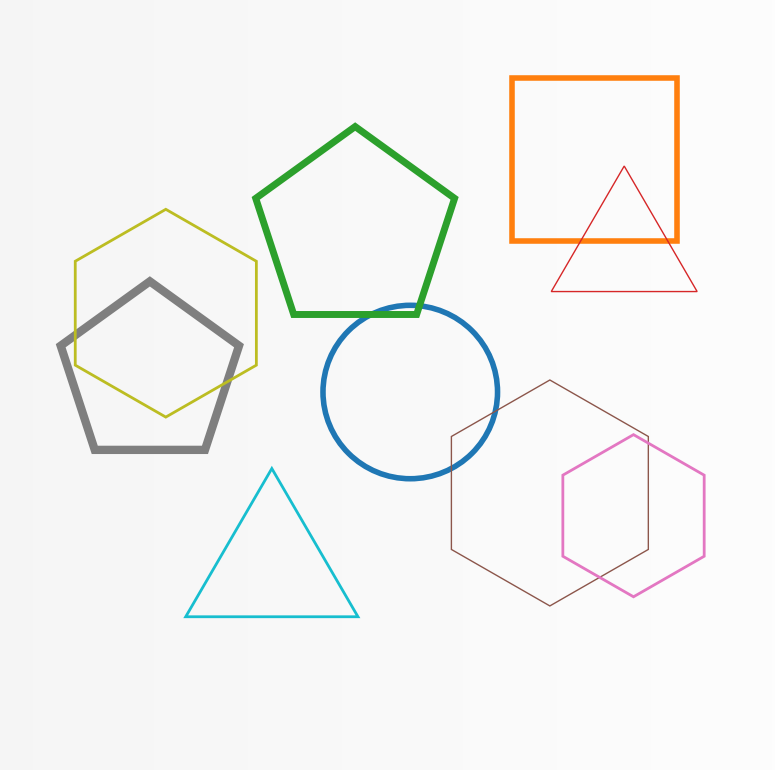[{"shape": "circle", "thickness": 2, "radius": 0.56, "center": [0.529, 0.491]}, {"shape": "square", "thickness": 2, "radius": 0.53, "center": [0.767, 0.793]}, {"shape": "pentagon", "thickness": 2.5, "radius": 0.67, "center": [0.458, 0.701]}, {"shape": "triangle", "thickness": 0.5, "radius": 0.54, "center": [0.805, 0.676]}, {"shape": "hexagon", "thickness": 0.5, "radius": 0.73, "center": [0.71, 0.36]}, {"shape": "hexagon", "thickness": 1, "radius": 0.53, "center": [0.817, 0.33]}, {"shape": "pentagon", "thickness": 3, "radius": 0.6, "center": [0.193, 0.514]}, {"shape": "hexagon", "thickness": 1, "radius": 0.67, "center": [0.214, 0.593]}, {"shape": "triangle", "thickness": 1, "radius": 0.64, "center": [0.351, 0.263]}]